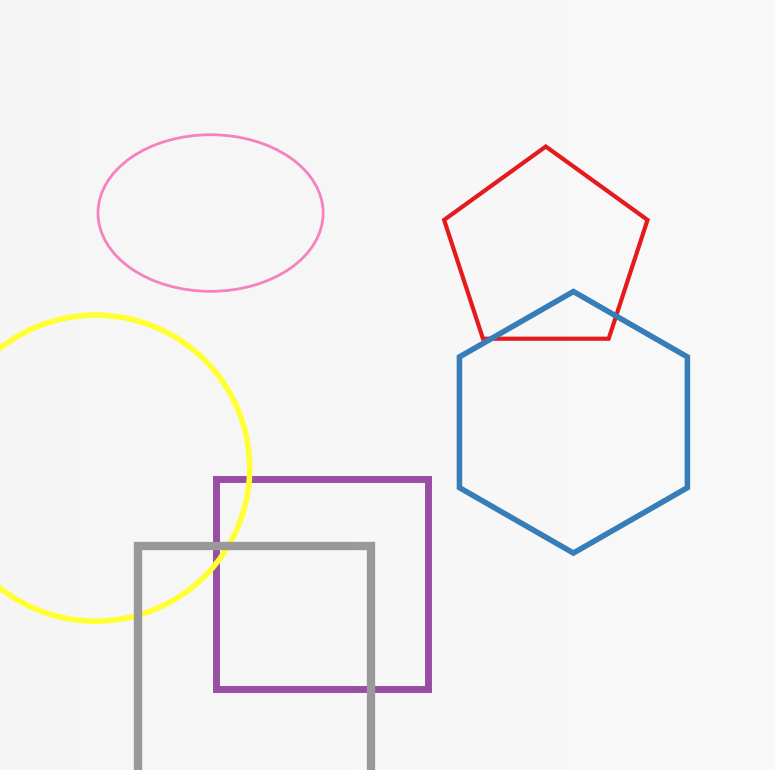[{"shape": "pentagon", "thickness": 1.5, "radius": 0.69, "center": [0.704, 0.672]}, {"shape": "hexagon", "thickness": 2, "radius": 0.85, "center": [0.74, 0.452]}, {"shape": "square", "thickness": 2.5, "radius": 0.68, "center": [0.416, 0.242]}, {"shape": "circle", "thickness": 2, "radius": 0.99, "center": [0.123, 0.392]}, {"shape": "oval", "thickness": 1, "radius": 0.73, "center": [0.272, 0.723]}, {"shape": "square", "thickness": 3, "radius": 0.75, "center": [0.328, 0.14]}]